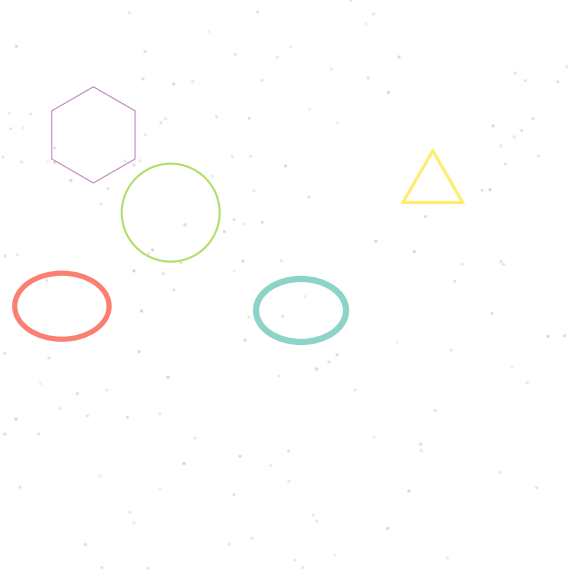[{"shape": "oval", "thickness": 3, "radius": 0.39, "center": [0.521, 0.462]}, {"shape": "oval", "thickness": 2.5, "radius": 0.41, "center": [0.107, 0.469]}, {"shape": "circle", "thickness": 1, "radius": 0.42, "center": [0.296, 0.631]}, {"shape": "hexagon", "thickness": 0.5, "radius": 0.42, "center": [0.162, 0.766]}, {"shape": "triangle", "thickness": 1.5, "radius": 0.3, "center": [0.749, 0.678]}]